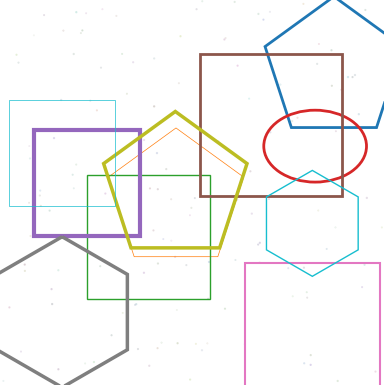[{"shape": "pentagon", "thickness": 2, "radius": 0.94, "center": [0.867, 0.821]}, {"shape": "pentagon", "thickness": 0.5, "radius": 0.92, "center": [0.457, 0.483]}, {"shape": "square", "thickness": 1, "radius": 0.8, "center": [0.385, 0.384]}, {"shape": "oval", "thickness": 2, "radius": 0.67, "center": [0.819, 0.62]}, {"shape": "square", "thickness": 3, "radius": 0.69, "center": [0.227, 0.524]}, {"shape": "square", "thickness": 2, "radius": 0.93, "center": [0.704, 0.675]}, {"shape": "square", "thickness": 1.5, "radius": 0.88, "center": [0.812, 0.142]}, {"shape": "hexagon", "thickness": 2.5, "radius": 0.98, "center": [0.161, 0.189]}, {"shape": "pentagon", "thickness": 2.5, "radius": 0.98, "center": [0.455, 0.515]}, {"shape": "hexagon", "thickness": 1, "radius": 0.69, "center": [0.811, 0.42]}, {"shape": "square", "thickness": 0.5, "radius": 0.69, "center": [0.161, 0.602]}]